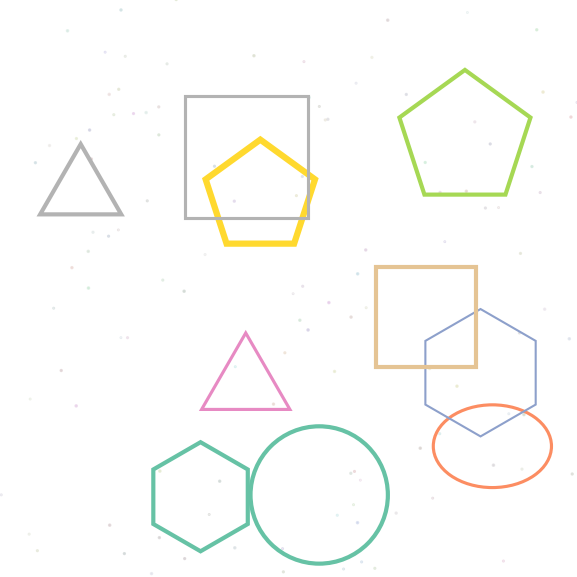[{"shape": "circle", "thickness": 2, "radius": 0.59, "center": [0.553, 0.142]}, {"shape": "hexagon", "thickness": 2, "radius": 0.47, "center": [0.347, 0.139]}, {"shape": "oval", "thickness": 1.5, "radius": 0.51, "center": [0.853, 0.226]}, {"shape": "hexagon", "thickness": 1, "radius": 0.55, "center": [0.832, 0.354]}, {"shape": "triangle", "thickness": 1.5, "radius": 0.44, "center": [0.426, 0.334]}, {"shape": "pentagon", "thickness": 2, "radius": 0.6, "center": [0.805, 0.759]}, {"shape": "pentagon", "thickness": 3, "radius": 0.5, "center": [0.451, 0.658]}, {"shape": "square", "thickness": 2, "radius": 0.43, "center": [0.737, 0.45]}, {"shape": "triangle", "thickness": 2, "radius": 0.41, "center": [0.14, 0.668]}, {"shape": "square", "thickness": 1.5, "radius": 0.53, "center": [0.427, 0.727]}]